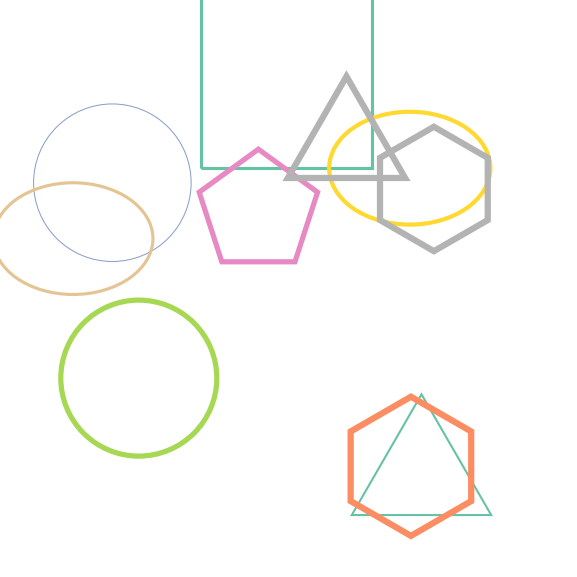[{"shape": "square", "thickness": 1.5, "radius": 0.74, "center": [0.496, 0.857]}, {"shape": "triangle", "thickness": 1, "radius": 0.7, "center": [0.73, 0.177]}, {"shape": "hexagon", "thickness": 3, "radius": 0.6, "center": [0.712, 0.192]}, {"shape": "circle", "thickness": 0.5, "radius": 0.68, "center": [0.195, 0.683]}, {"shape": "pentagon", "thickness": 2.5, "radius": 0.54, "center": [0.447, 0.633]}, {"shape": "circle", "thickness": 2.5, "radius": 0.68, "center": [0.24, 0.344]}, {"shape": "oval", "thickness": 2, "radius": 0.7, "center": [0.71, 0.708]}, {"shape": "oval", "thickness": 1.5, "radius": 0.69, "center": [0.127, 0.586]}, {"shape": "triangle", "thickness": 3, "radius": 0.59, "center": [0.6, 0.75]}, {"shape": "hexagon", "thickness": 3, "radius": 0.54, "center": [0.751, 0.672]}]